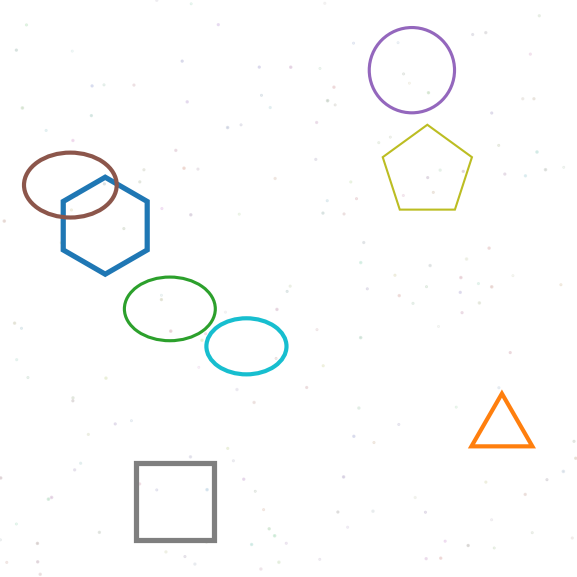[{"shape": "hexagon", "thickness": 2.5, "radius": 0.42, "center": [0.182, 0.608]}, {"shape": "triangle", "thickness": 2, "radius": 0.3, "center": [0.869, 0.257]}, {"shape": "oval", "thickness": 1.5, "radius": 0.39, "center": [0.294, 0.464]}, {"shape": "circle", "thickness": 1.5, "radius": 0.37, "center": [0.713, 0.878]}, {"shape": "oval", "thickness": 2, "radius": 0.4, "center": [0.122, 0.679]}, {"shape": "square", "thickness": 2.5, "radius": 0.34, "center": [0.303, 0.131]}, {"shape": "pentagon", "thickness": 1, "radius": 0.41, "center": [0.74, 0.702]}, {"shape": "oval", "thickness": 2, "radius": 0.35, "center": [0.427, 0.399]}]